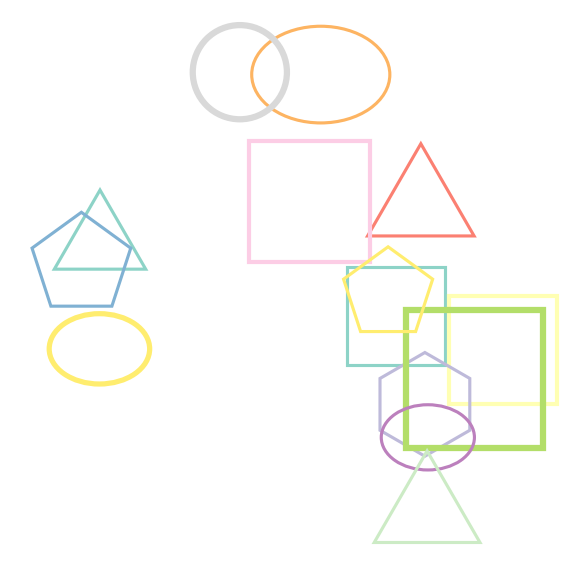[{"shape": "square", "thickness": 1.5, "radius": 0.42, "center": [0.685, 0.452]}, {"shape": "triangle", "thickness": 1.5, "radius": 0.46, "center": [0.173, 0.579]}, {"shape": "square", "thickness": 2, "radius": 0.47, "center": [0.871, 0.393]}, {"shape": "hexagon", "thickness": 1.5, "radius": 0.45, "center": [0.736, 0.299]}, {"shape": "triangle", "thickness": 1.5, "radius": 0.53, "center": [0.729, 0.644]}, {"shape": "pentagon", "thickness": 1.5, "radius": 0.45, "center": [0.141, 0.542]}, {"shape": "oval", "thickness": 1.5, "radius": 0.6, "center": [0.555, 0.87]}, {"shape": "square", "thickness": 3, "radius": 0.59, "center": [0.822, 0.343]}, {"shape": "square", "thickness": 2, "radius": 0.52, "center": [0.536, 0.651]}, {"shape": "circle", "thickness": 3, "radius": 0.41, "center": [0.415, 0.874]}, {"shape": "oval", "thickness": 1.5, "radius": 0.4, "center": [0.741, 0.242]}, {"shape": "triangle", "thickness": 1.5, "radius": 0.53, "center": [0.74, 0.113]}, {"shape": "oval", "thickness": 2.5, "radius": 0.43, "center": [0.172, 0.395]}, {"shape": "pentagon", "thickness": 1.5, "radius": 0.41, "center": [0.672, 0.491]}]